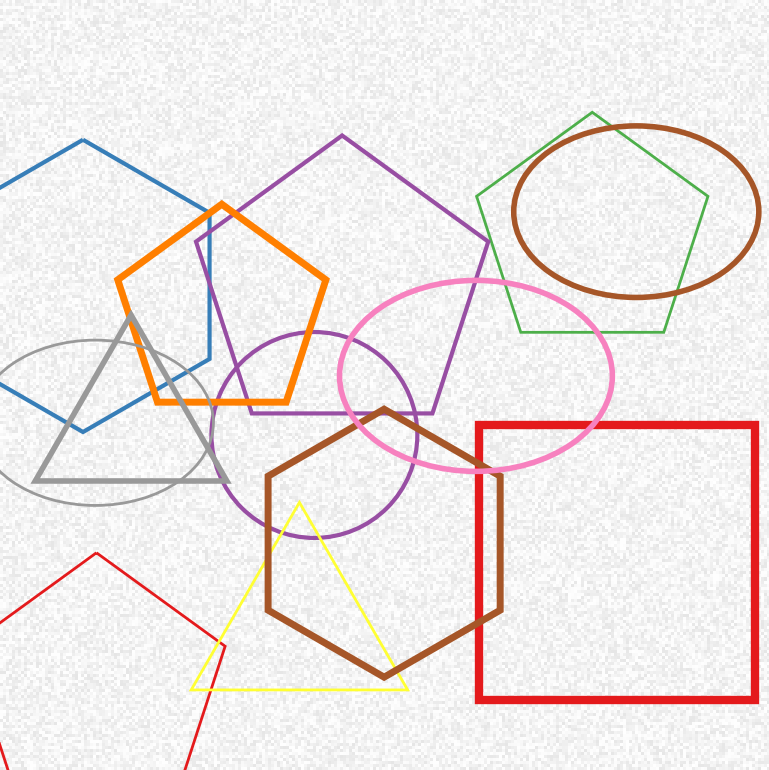[{"shape": "square", "thickness": 3, "radius": 0.9, "center": [0.801, 0.27]}, {"shape": "pentagon", "thickness": 1, "radius": 0.88, "center": [0.125, 0.106]}, {"shape": "hexagon", "thickness": 1.5, "radius": 0.95, "center": [0.108, 0.629]}, {"shape": "pentagon", "thickness": 1, "radius": 0.79, "center": [0.769, 0.696]}, {"shape": "pentagon", "thickness": 1.5, "radius": 1.0, "center": [0.444, 0.625]}, {"shape": "circle", "thickness": 1.5, "radius": 0.67, "center": [0.408, 0.435]}, {"shape": "pentagon", "thickness": 2.5, "radius": 0.71, "center": [0.288, 0.593]}, {"shape": "triangle", "thickness": 1, "radius": 0.81, "center": [0.389, 0.185]}, {"shape": "hexagon", "thickness": 2.5, "radius": 0.87, "center": [0.499, 0.295]}, {"shape": "oval", "thickness": 2, "radius": 0.8, "center": [0.826, 0.725]}, {"shape": "oval", "thickness": 2, "radius": 0.89, "center": [0.618, 0.512]}, {"shape": "oval", "thickness": 1, "radius": 0.77, "center": [0.124, 0.451]}, {"shape": "triangle", "thickness": 2, "radius": 0.72, "center": [0.17, 0.447]}]